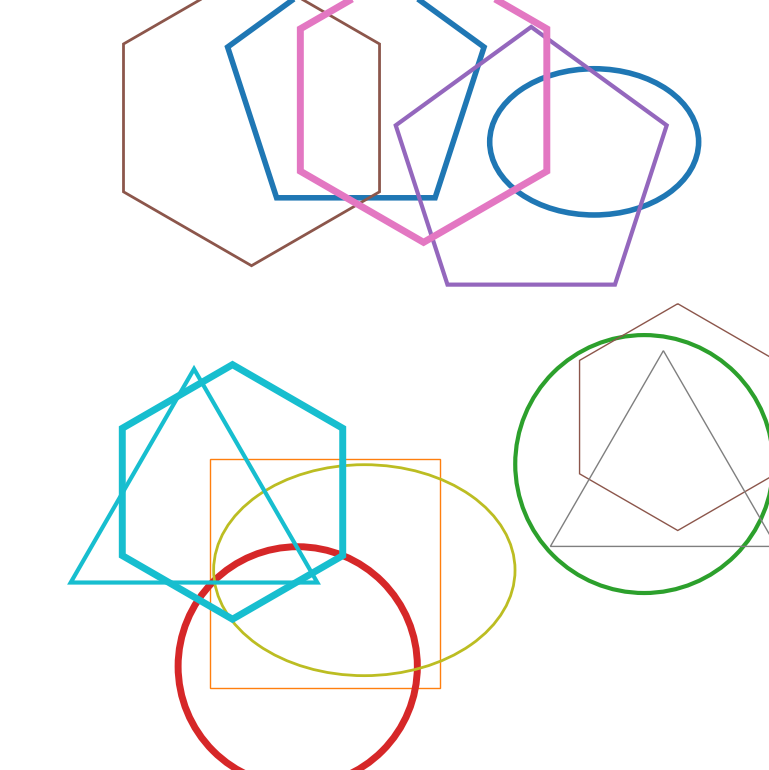[{"shape": "oval", "thickness": 2, "radius": 0.68, "center": [0.772, 0.816]}, {"shape": "pentagon", "thickness": 2, "radius": 0.88, "center": [0.462, 0.885]}, {"shape": "square", "thickness": 0.5, "radius": 0.74, "center": [0.422, 0.255]}, {"shape": "circle", "thickness": 1.5, "radius": 0.84, "center": [0.837, 0.397]}, {"shape": "circle", "thickness": 2.5, "radius": 0.78, "center": [0.387, 0.135]}, {"shape": "pentagon", "thickness": 1.5, "radius": 0.93, "center": [0.69, 0.78]}, {"shape": "hexagon", "thickness": 1, "radius": 0.96, "center": [0.327, 0.847]}, {"shape": "hexagon", "thickness": 0.5, "radius": 0.74, "center": [0.88, 0.458]}, {"shape": "hexagon", "thickness": 2.5, "radius": 0.92, "center": [0.55, 0.87]}, {"shape": "triangle", "thickness": 0.5, "radius": 0.85, "center": [0.862, 0.375]}, {"shape": "oval", "thickness": 1, "radius": 0.98, "center": [0.473, 0.26]}, {"shape": "triangle", "thickness": 1.5, "radius": 0.92, "center": [0.252, 0.336]}, {"shape": "hexagon", "thickness": 2.5, "radius": 0.83, "center": [0.302, 0.361]}]